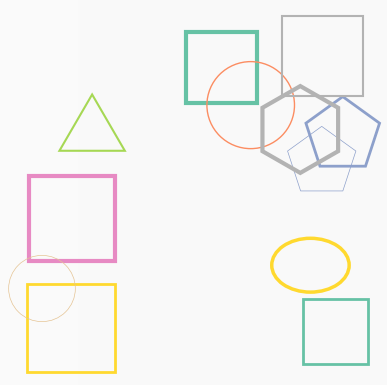[{"shape": "square", "thickness": 3, "radius": 0.46, "center": [0.572, 0.825]}, {"shape": "square", "thickness": 2, "radius": 0.42, "center": [0.866, 0.14]}, {"shape": "circle", "thickness": 1, "radius": 0.57, "center": [0.647, 0.727]}, {"shape": "pentagon", "thickness": 0.5, "radius": 0.46, "center": [0.83, 0.579]}, {"shape": "pentagon", "thickness": 2, "radius": 0.5, "center": [0.884, 0.649]}, {"shape": "square", "thickness": 3, "radius": 0.56, "center": [0.186, 0.432]}, {"shape": "triangle", "thickness": 1.5, "radius": 0.49, "center": [0.238, 0.657]}, {"shape": "square", "thickness": 2, "radius": 0.57, "center": [0.184, 0.148]}, {"shape": "oval", "thickness": 2.5, "radius": 0.5, "center": [0.801, 0.311]}, {"shape": "circle", "thickness": 0.5, "radius": 0.43, "center": [0.108, 0.251]}, {"shape": "hexagon", "thickness": 3, "radius": 0.56, "center": [0.775, 0.664]}, {"shape": "square", "thickness": 1.5, "radius": 0.52, "center": [0.832, 0.854]}]